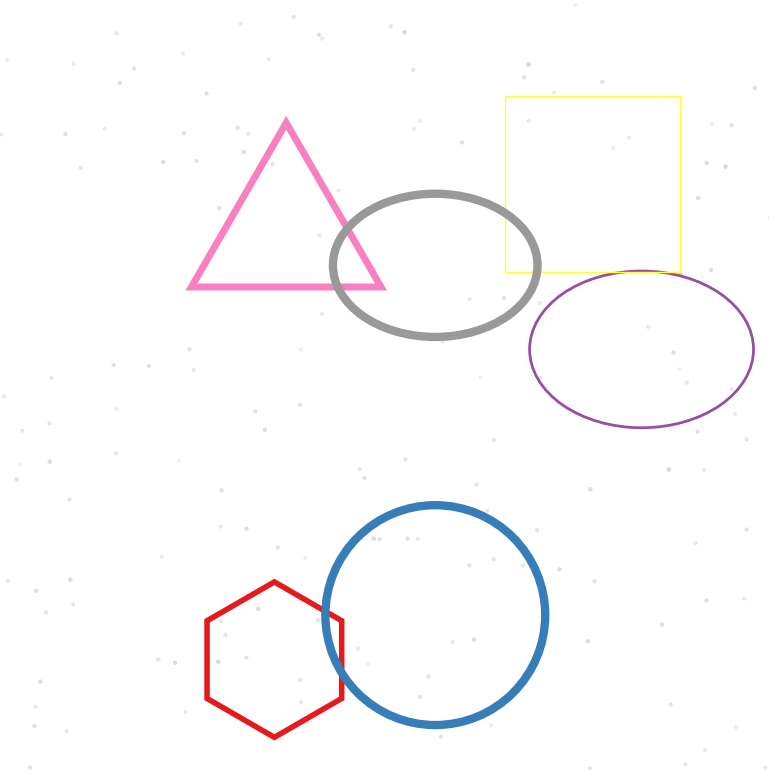[{"shape": "hexagon", "thickness": 2, "radius": 0.5, "center": [0.356, 0.143]}, {"shape": "circle", "thickness": 3, "radius": 0.71, "center": [0.565, 0.201]}, {"shape": "oval", "thickness": 1, "radius": 0.73, "center": [0.833, 0.546]}, {"shape": "square", "thickness": 0.5, "radius": 0.57, "center": [0.77, 0.761]}, {"shape": "triangle", "thickness": 2.5, "radius": 0.71, "center": [0.372, 0.698]}, {"shape": "oval", "thickness": 3, "radius": 0.66, "center": [0.565, 0.655]}]